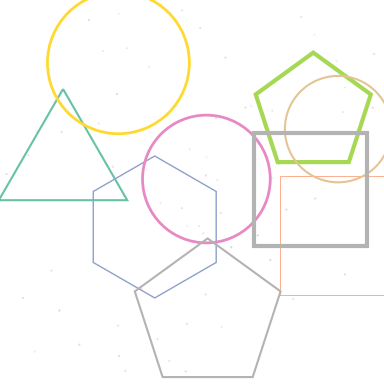[{"shape": "triangle", "thickness": 1.5, "radius": 0.96, "center": [0.164, 0.576]}, {"shape": "square", "thickness": 0.5, "radius": 0.77, "center": [0.88, 0.388]}, {"shape": "hexagon", "thickness": 1, "radius": 0.92, "center": [0.402, 0.41]}, {"shape": "circle", "thickness": 2, "radius": 0.83, "center": [0.536, 0.535]}, {"shape": "pentagon", "thickness": 3, "radius": 0.79, "center": [0.814, 0.706]}, {"shape": "circle", "thickness": 2, "radius": 0.92, "center": [0.308, 0.837]}, {"shape": "circle", "thickness": 1.5, "radius": 0.69, "center": [0.878, 0.665]}, {"shape": "square", "thickness": 3, "radius": 0.73, "center": [0.805, 0.508]}, {"shape": "pentagon", "thickness": 1.5, "radius": 1.0, "center": [0.539, 0.182]}]